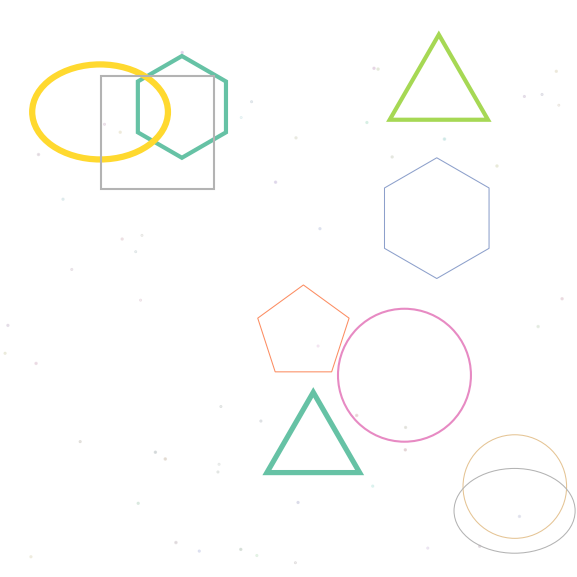[{"shape": "triangle", "thickness": 2.5, "radius": 0.46, "center": [0.542, 0.227]}, {"shape": "hexagon", "thickness": 2, "radius": 0.44, "center": [0.315, 0.814]}, {"shape": "pentagon", "thickness": 0.5, "radius": 0.42, "center": [0.525, 0.423]}, {"shape": "hexagon", "thickness": 0.5, "radius": 0.52, "center": [0.756, 0.621]}, {"shape": "circle", "thickness": 1, "radius": 0.58, "center": [0.7, 0.349]}, {"shape": "triangle", "thickness": 2, "radius": 0.49, "center": [0.76, 0.841]}, {"shape": "oval", "thickness": 3, "radius": 0.59, "center": [0.173, 0.805]}, {"shape": "circle", "thickness": 0.5, "radius": 0.45, "center": [0.891, 0.157]}, {"shape": "square", "thickness": 1, "radius": 0.49, "center": [0.273, 0.77]}, {"shape": "oval", "thickness": 0.5, "radius": 0.52, "center": [0.891, 0.115]}]